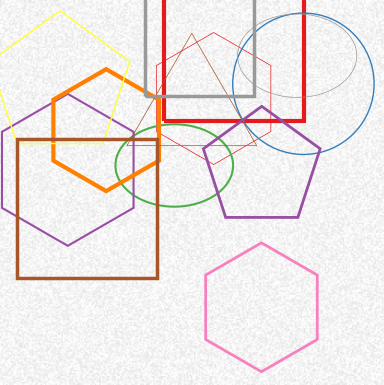[{"shape": "hexagon", "thickness": 0.5, "radius": 0.86, "center": [0.555, 0.744]}, {"shape": "square", "thickness": 3, "radius": 0.91, "center": [0.608, 0.868]}, {"shape": "circle", "thickness": 1, "radius": 0.92, "center": [0.788, 0.782]}, {"shape": "oval", "thickness": 1.5, "radius": 0.76, "center": [0.453, 0.57]}, {"shape": "hexagon", "thickness": 1.5, "radius": 0.99, "center": [0.176, 0.559]}, {"shape": "pentagon", "thickness": 2, "radius": 0.8, "center": [0.68, 0.564]}, {"shape": "hexagon", "thickness": 3, "radius": 0.79, "center": [0.276, 0.662]}, {"shape": "pentagon", "thickness": 1, "radius": 0.95, "center": [0.156, 0.781]}, {"shape": "square", "thickness": 2.5, "radius": 0.91, "center": [0.226, 0.459]}, {"shape": "triangle", "thickness": 0.5, "radius": 0.97, "center": [0.498, 0.719]}, {"shape": "hexagon", "thickness": 2, "radius": 0.84, "center": [0.679, 0.202]}, {"shape": "square", "thickness": 2.5, "radius": 0.71, "center": [0.517, 0.892]}, {"shape": "oval", "thickness": 0.5, "radius": 0.77, "center": [0.772, 0.855]}]